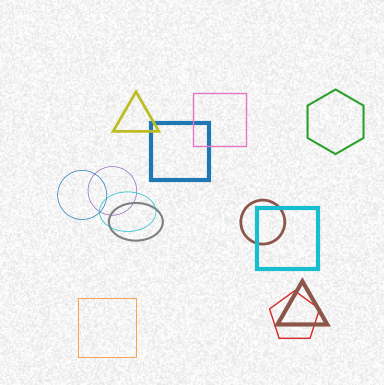[{"shape": "square", "thickness": 3, "radius": 0.37, "center": [0.468, 0.606]}, {"shape": "circle", "thickness": 0.5, "radius": 0.32, "center": [0.213, 0.494]}, {"shape": "square", "thickness": 0.5, "radius": 0.38, "center": [0.279, 0.149]}, {"shape": "hexagon", "thickness": 1.5, "radius": 0.42, "center": [0.872, 0.684]}, {"shape": "pentagon", "thickness": 1, "radius": 0.34, "center": [0.765, 0.176]}, {"shape": "circle", "thickness": 0.5, "radius": 0.32, "center": [0.292, 0.504]}, {"shape": "triangle", "thickness": 3, "radius": 0.37, "center": [0.785, 0.195]}, {"shape": "circle", "thickness": 2, "radius": 0.29, "center": [0.683, 0.423]}, {"shape": "square", "thickness": 1, "radius": 0.35, "center": [0.57, 0.69]}, {"shape": "oval", "thickness": 1.5, "radius": 0.35, "center": [0.353, 0.424]}, {"shape": "triangle", "thickness": 2, "radius": 0.34, "center": [0.353, 0.693]}, {"shape": "oval", "thickness": 0.5, "radius": 0.37, "center": [0.332, 0.45]}, {"shape": "square", "thickness": 3, "radius": 0.4, "center": [0.746, 0.381]}]